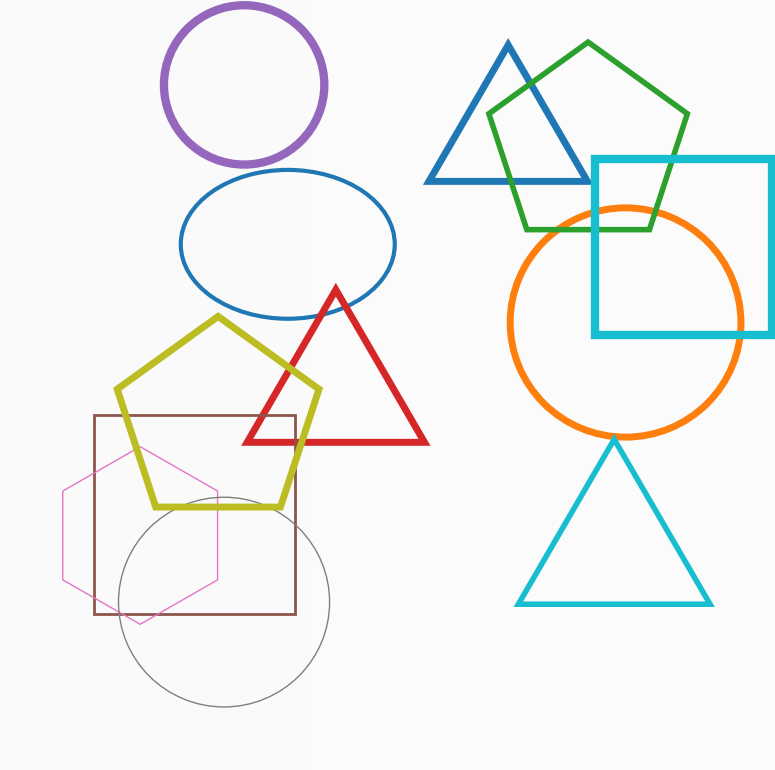[{"shape": "triangle", "thickness": 2.5, "radius": 0.59, "center": [0.656, 0.823]}, {"shape": "oval", "thickness": 1.5, "radius": 0.69, "center": [0.371, 0.683]}, {"shape": "circle", "thickness": 2.5, "radius": 0.74, "center": [0.807, 0.581]}, {"shape": "pentagon", "thickness": 2, "radius": 0.67, "center": [0.759, 0.811]}, {"shape": "triangle", "thickness": 2.5, "radius": 0.66, "center": [0.433, 0.492]}, {"shape": "circle", "thickness": 3, "radius": 0.52, "center": [0.315, 0.89]}, {"shape": "square", "thickness": 1, "radius": 0.65, "center": [0.251, 0.332]}, {"shape": "hexagon", "thickness": 0.5, "radius": 0.58, "center": [0.181, 0.305]}, {"shape": "circle", "thickness": 0.5, "radius": 0.68, "center": [0.289, 0.218]}, {"shape": "pentagon", "thickness": 2.5, "radius": 0.68, "center": [0.281, 0.452]}, {"shape": "square", "thickness": 3, "radius": 0.57, "center": [0.882, 0.679]}, {"shape": "triangle", "thickness": 2, "radius": 0.71, "center": [0.793, 0.287]}]